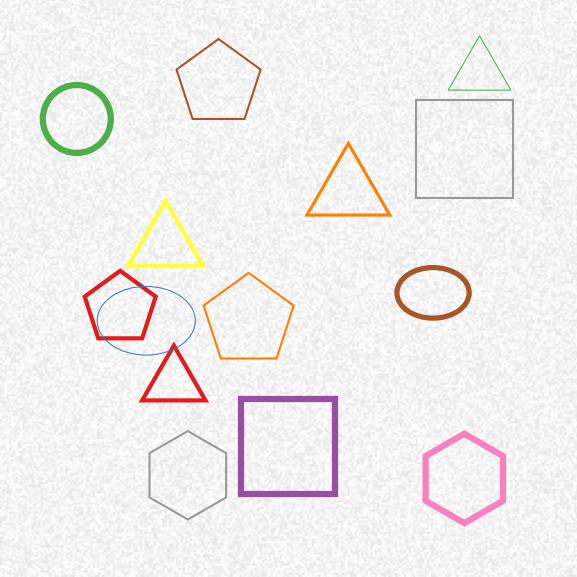[{"shape": "pentagon", "thickness": 2, "radius": 0.32, "center": [0.208, 0.466]}, {"shape": "triangle", "thickness": 2, "radius": 0.32, "center": [0.301, 0.337]}, {"shape": "oval", "thickness": 0.5, "radius": 0.42, "center": [0.253, 0.444]}, {"shape": "triangle", "thickness": 0.5, "radius": 0.31, "center": [0.83, 0.874]}, {"shape": "circle", "thickness": 3, "radius": 0.29, "center": [0.133, 0.793]}, {"shape": "square", "thickness": 3, "radius": 0.41, "center": [0.499, 0.226]}, {"shape": "triangle", "thickness": 1.5, "radius": 0.41, "center": [0.603, 0.668]}, {"shape": "pentagon", "thickness": 1, "radius": 0.41, "center": [0.431, 0.445]}, {"shape": "triangle", "thickness": 2, "radius": 0.38, "center": [0.287, 0.576]}, {"shape": "oval", "thickness": 2.5, "radius": 0.31, "center": [0.75, 0.492]}, {"shape": "pentagon", "thickness": 1, "radius": 0.38, "center": [0.378, 0.855]}, {"shape": "hexagon", "thickness": 3, "radius": 0.39, "center": [0.804, 0.171]}, {"shape": "hexagon", "thickness": 1, "radius": 0.38, "center": [0.325, 0.176]}, {"shape": "square", "thickness": 1, "radius": 0.42, "center": [0.804, 0.741]}]